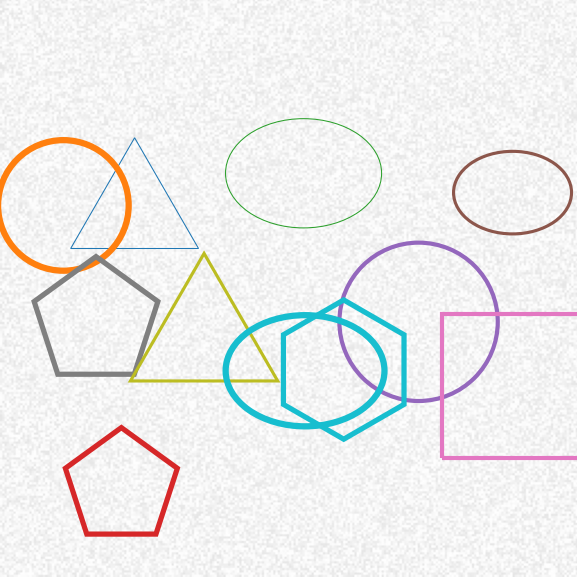[{"shape": "triangle", "thickness": 0.5, "radius": 0.64, "center": [0.233, 0.633]}, {"shape": "circle", "thickness": 3, "radius": 0.57, "center": [0.11, 0.643]}, {"shape": "oval", "thickness": 0.5, "radius": 0.68, "center": [0.526, 0.699]}, {"shape": "pentagon", "thickness": 2.5, "radius": 0.51, "center": [0.21, 0.157]}, {"shape": "circle", "thickness": 2, "radius": 0.69, "center": [0.725, 0.442]}, {"shape": "oval", "thickness": 1.5, "radius": 0.51, "center": [0.888, 0.666]}, {"shape": "square", "thickness": 2, "radius": 0.62, "center": [0.891, 0.33]}, {"shape": "pentagon", "thickness": 2.5, "radius": 0.56, "center": [0.166, 0.442]}, {"shape": "triangle", "thickness": 1.5, "radius": 0.74, "center": [0.353, 0.413]}, {"shape": "hexagon", "thickness": 2.5, "radius": 0.6, "center": [0.595, 0.359]}, {"shape": "oval", "thickness": 3, "radius": 0.69, "center": [0.528, 0.357]}]